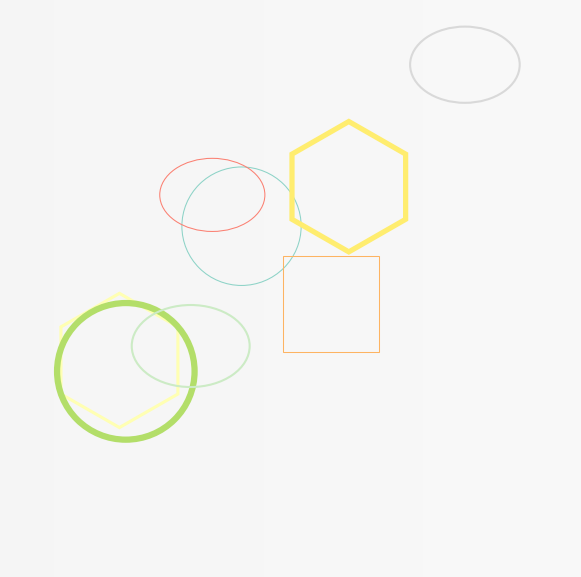[{"shape": "circle", "thickness": 0.5, "radius": 0.51, "center": [0.416, 0.607]}, {"shape": "hexagon", "thickness": 1.5, "radius": 0.58, "center": [0.205, 0.375]}, {"shape": "oval", "thickness": 0.5, "radius": 0.45, "center": [0.365, 0.662]}, {"shape": "square", "thickness": 0.5, "radius": 0.41, "center": [0.569, 0.472]}, {"shape": "circle", "thickness": 3, "radius": 0.59, "center": [0.216, 0.356]}, {"shape": "oval", "thickness": 1, "radius": 0.47, "center": [0.8, 0.887]}, {"shape": "oval", "thickness": 1, "radius": 0.51, "center": [0.328, 0.4]}, {"shape": "hexagon", "thickness": 2.5, "radius": 0.56, "center": [0.6, 0.676]}]